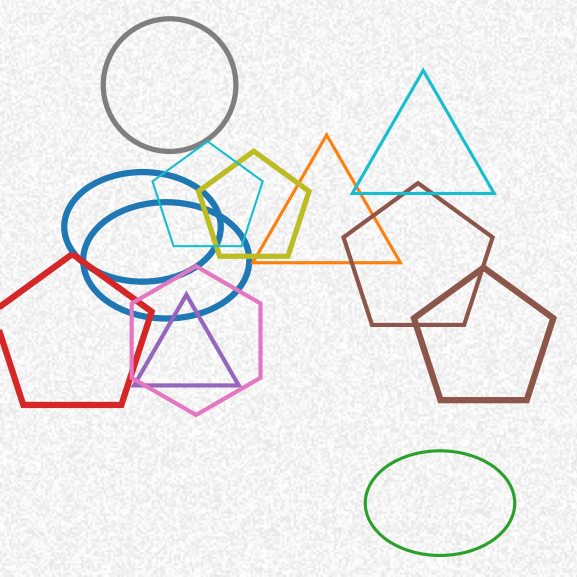[{"shape": "oval", "thickness": 3, "radius": 0.68, "center": [0.247, 0.606]}, {"shape": "oval", "thickness": 3, "radius": 0.72, "center": [0.288, 0.548]}, {"shape": "triangle", "thickness": 1.5, "radius": 0.74, "center": [0.566, 0.618]}, {"shape": "oval", "thickness": 1.5, "radius": 0.65, "center": [0.762, 0.128]}, {"shape": "pentagon", "thickness": 3, "radius": 0.72, "center": [0.125, 0.415]}, {"shape": "triangle", "thickness": 2, "radius": 0.52, "center": [0.323, 0.384]}, {"shape": "pentagon", "thickness": 3, "radius": 0.63, "center": [0.837, 0.409]}, {"shape": "pentagon", "thickness": 2, "radius": 0.68, "center": [0.724, 0.546]}, {"shape": "hexagon", "thickness": 2, "radius": 0.64, "center": [0.34, 0.409]}, {"shape": "circle", "thickness": 2.5, "radius": 0.57, "center": [0.294, 0.852]}, {"shape": "pentagon", "thickness": 2.5, "radius": 0.5, "center": [0.439, 0.637]}, {"shape": "triangle", "thickness": 1.5, "radius": 0.71, "center": [0.733, 0.735]}, {"shape": "pentagon", "thickness": 1, "radius": 0.5, "center": [0.359, 0.654]}]